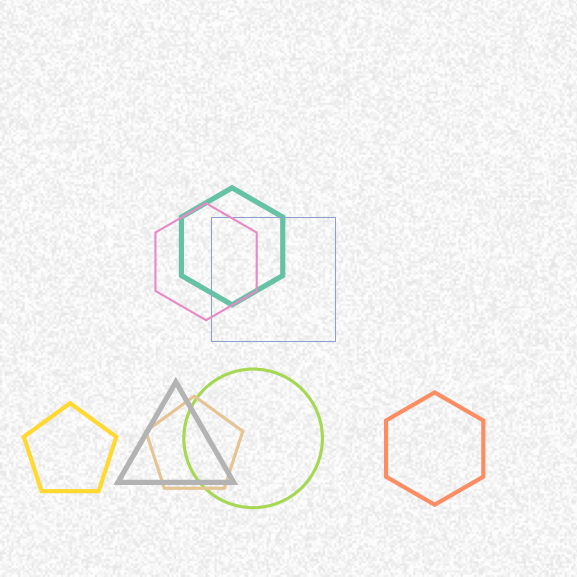[{"shape": "hexagon", "thickness": 2.5, "radius": 0.51, "center": [0.402, 0.573]}, {"shape": "hexagon", "thickness": 2, "radius": 0.49, "center": [0.753, 0.222]}, {"shape": "square", "thickness": 0.5, "radius": 0.54, "center": [0.472, 0.515]}, {"shape": "hexagon", "thickness": 1, "radius": 0.51, "center": [0.357, 0.546]}, {"shape": "circle", "thickness": 1.5, "radius": 0.6, "center": [0.438, 0.24]}, {"shape": "pentagon", "thickness": 2, "radius": 0.42, "center": [0.121, 0.217]}, {"shape": "pentagon", "thickness": 1.5, "radius": 0.44, "center": [0.336, 0.225]}, {"shape": "triangle", "thickness": 2.5, "radius": 0.58, "center": [0.304, 0.222]}]